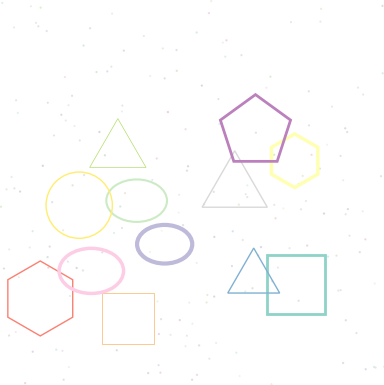[{"shape": "square", "thickness": 2, "radius": 0.38, "center": [0.769, 0.261]}, {"shape": "hexagon", "thickness": 2.5, "radius": 0.35, "center": [0.765, 0.582]}, {"shape": "oval", "thickness": 3, "radius": 0.36, "center": [0.428, 0.366]}, {"shape": "hexagon", "thickness": 1, "radius": 0.49, "center": [0.105, 0.225]}, {"shape": "triangle", "thickness": 1, "radius": 0.39, "center": [0.659, 0.278]}, {"shape": "square", "thickness": 0.5, "radius": 0.34, "center": [0.333, 0.172]}, {"shape": "triangle", "thickness": 0.5, "radius": 0.42, "center": [0.306, 0.607]}, {"shape": "oval", "thickness": 2.5, "radius": 0.42, "center": [0.237, 0.296]}, {"shape": "triangle", "thickness": 1, "radius": 0.49, "center": [0.61, 0.511]}, {"shape": "pentagon", "thickness": 2, "radius": 0.48, "center": [0.664, 0.658]}, {"shape": "oval", "thickness": 1.5, "radius": 0.39, "center": [0.355, 0.479]}, {"shape": "circle", "thickness": 1, "radius": 0.43, "center": [0.206, 0.467]}]